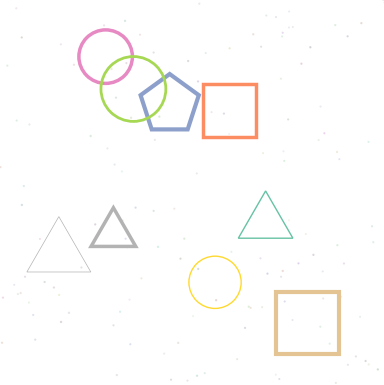[{"shape": "triangle", "thickness": 1, "radius": 0.41, "center": [0.69, 0.422]}, {"shape": "square", "thickness": 2.5, "radius": 0.35, "center": [0.595, 0.712]}, {"shape": "pentagon", "thickness": 3, "radius": 0.4, "center": [0.441, 0.728]}, {"shape": "circle", "thickness": 2.5, "radius": 0.35, "center": [0.274, 0.853]}, {"shape": "circle", "thickness": 2, "radius": 0.42, "center": [0.346, 0.769]}, {"shape": "circle", "thickness": 1, "radius": 0.34, "center": [0.559, 0.267]}, {"shape": "square", "thickness": 3, "radius": 0.41, "center": [0.799, 0.162]}, {"shape": "triangle", "thickness": 0.5, "radius": 0.48, "center": [0.153, 0.341]}, {"shape": "triangle", "thickness": 2.5, "radius": 0.33, "center": [0.295, 0.393]}]